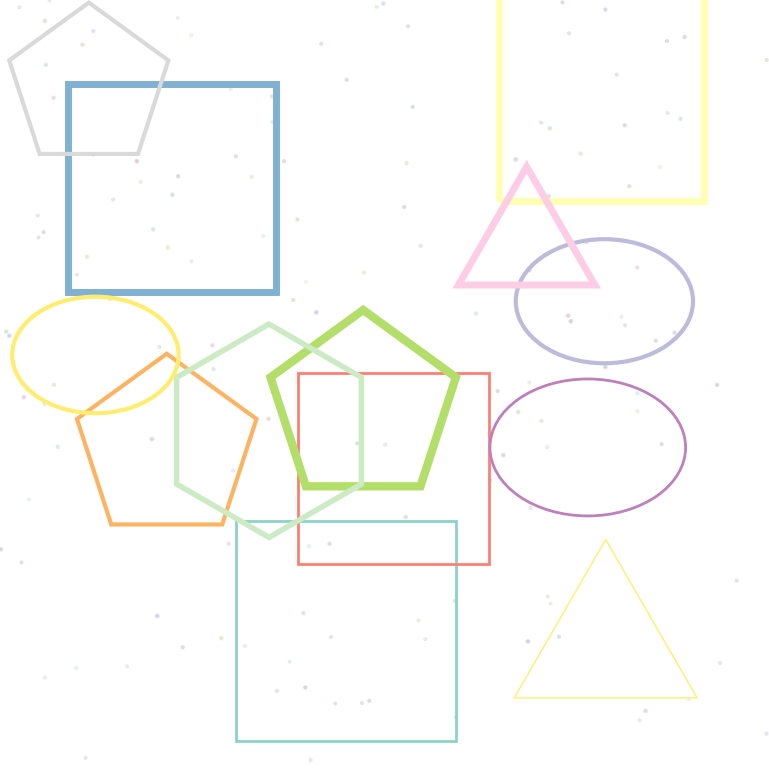[{"shape": "square", "thickness": 1, "radius": 0.71, "center": [0.449, 0.18]}, {"shape": "square", "thickness": 2.5, "radius": 0.67, "center": [0.781, 0.872]}, {"shape": "oval", "thickness": 1.5, "radius": 0.58, "center": [0.785, 0.609]}, {"shape": "square", "thickness": 1, "radius": 0.62, "center": [0.511, 0.392]}, {"shape": "square", "thickness": 2.5, "radius": 0.68, "center": [0.224, 0.756]}, {"shape": "pentagon", "thickness": 1.5, "radius": 0.61, "center": [0.217, 0.418]}, {"shape": "pentagon", "thickness": 3, "radius": 0.63, "center": [0.472, 0.471]}, {"shape": "triangle", "thickness": 2.5, "radius": 0.51, "center": [0.684, 0.681]}, {"shape": "pentagon", "thickness": 1.5, "radius": 0.54, "center": [0.115, 0.888]}, {"shape": "oval", "thickness": 1, "radius": 0.64, "center": [0.763, 0.419]}, {"shape": "hexagon", "thickness": 2, "radius": 0.69, "center": [0.349, 0.441]}, {"shape": "triangle", "thickness": 0.5, "radius": 0.69, "center": [0.787, 0.162]}, {"shape": "oval", "thickness": 1.5, "radius": 0.54, "center": [0.124, 0.539]}]